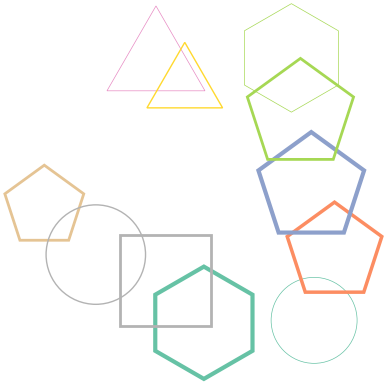[{"shape": "hexagon", "thickness": 3, "radius": 0.73, "center": [0.53, 0.162]}, {"shape": "circle", "thickness": 0.5, "radius": 0.56, "center": [0.816, 0.168]}, {"shape": "pentagon", "thickness": 2.5, "radius": 0.65, "center": [0.869, 0.346]}, {"shape": "pentagon", "thickness": 3, "radius": 0.72, "center": [0.808, 0.513]}, {"shape": "triangle", "thickness": 0.5, "radius": 0.73, "center": [0.405, 0.838]}, {"shape": "hexagon", "thickness": 0.5, "radius": 0.7, "center": [0.757, 0.85]}, {"shape": "pentagon", "thickness": 2, "radius": 0.73, "center": [0.78, 0.703]}, {"shape": "triangle", "thickness": 1, "radius": 0.57, "center": [0.48, 0.777]}, {"shape": "pentagon", "thickness": 2, "radius": 0.54, "center": [0.115, 0.463]}, {"shape": "square", "thickness": 2, "radius": 0.59, "center": [0.43, 0.272]}, {"shape": "circle", "thickness": 1, "radius": 0.65, "center": [0.249, 0.339]}]